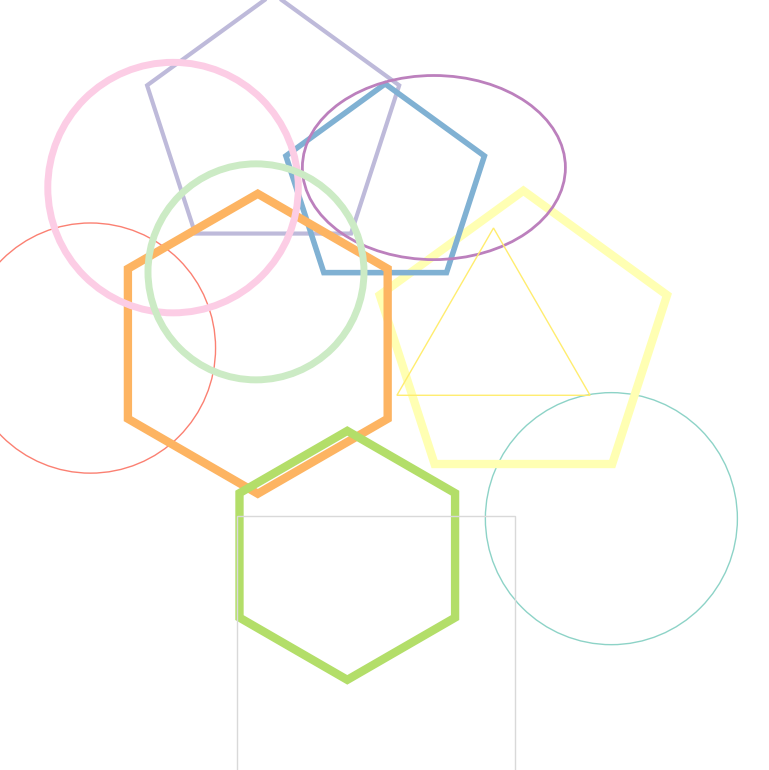[{"shape": "circle", "thickness": 0.5, "radius": 0.82, "center": [0.794, 0.326]}, {"shape": "pentagon", "thickness": 3, "radius": 0.98, "center": [0.68, 0.556]}, {"shape": "pentagon", "thickness": 1.5, "radius": 0.86, "center": [0.355, 0.836]}, {"shape": "circle", "thickness": 0.5, "radius": 0.81, "center": [0.118, 0.548]}, {"shape": "pentagon", "thickness": 2, "radius": 0.68, "center": [0.5, 0.756]}, {"shape": "hexagon", "thickness": 3, "radius": 0.97, "center": [0.335, 0.554]}, {"shape": "hexagon", "thickness": 3, "radius": 0.81, "center": [0.451, 0.279]}, {"shape": "circle", "thickness": 2.5, "radius": 0.81, "center": [0.225, 0.756]}, {"shape": "square", "thickness": 0.5, "radius": 0.9, "center": [0.489, 0.149]}, {"shape": "oval", "thickness": 1, "radius": 0.85, "center": [0.563, 0.782]}, {"shape": "circle", "thickness": 2.5, "radius": 0.7, "center": [0.332, 0.647]}, {"shape": "triangle", "thickness": 0.5, "radius": 0.72, "center": [0.641, 0.559]}]